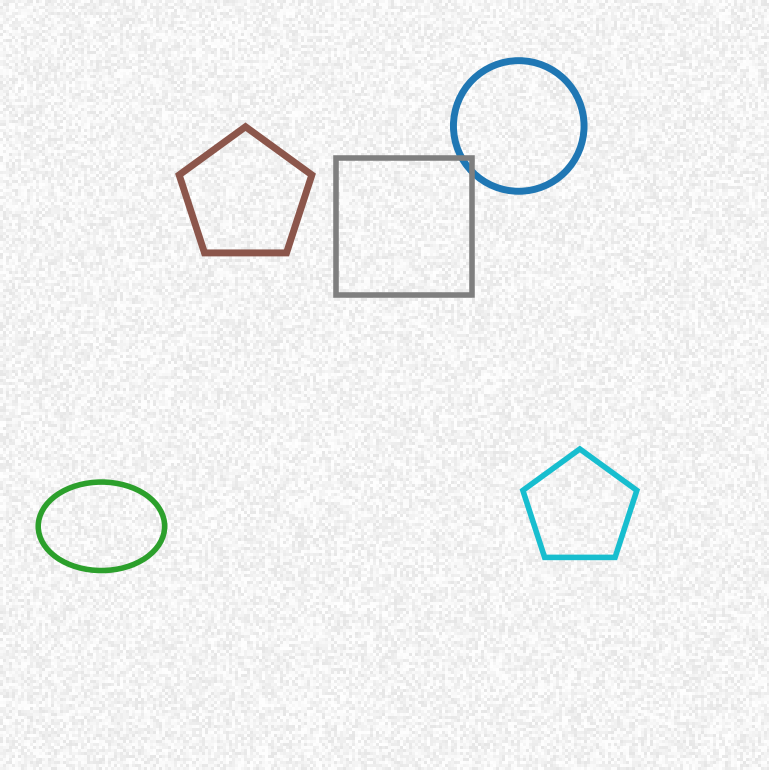[{"shape": "circle", "thickness": 2.5, "radius": 0.42, "center": [0.674, 0.836]}, {"shape": "oval", "thickness": 2, "radius": 0.41, "center": [0.132, 0.316]}, {"shape": "pentagon", "thickness": 2.5, "radius": 0.45, "center": [0.319, 0.745]}, {"shape": "square", "thickness": 2, "radius": 0.44, "center": [0.525, 0.706]}, {"shape": "pentagon", "thickness": 2, "radius": 0.39, "center": [0.753, 0.339]}]